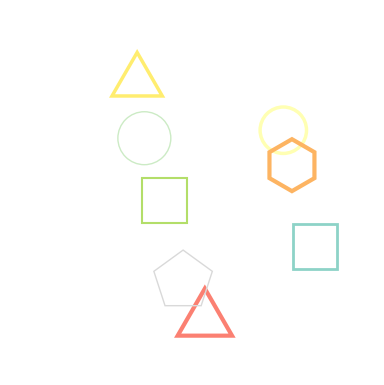[{"shape": "square", "thickness": 2, "radius": 0.29, "center": [0.818, 0.36]}, {"shape": "circle", "thickness": 2.5, "radius": 0.3, "center": [0.736, 0.662]}, {"shape": "triangle", "thickness": 3, "radius": 0.41, "center": [0.532, 0.169]}, {"shape": "hexagon", "thickness": 3, "radius": 0.34, "center": [0.758, 0.571]}, {"shape": "square", "thickness": 1.5, "radius": 0.29, "center": [0.428, 0.479]}, {"shape": "pentagon", "thickness": 1, "radius": 0.4, "center": [0.476, 0.271]}, {"shape": "circle", "thickness": 1, "radius": 0.34, "center": [0.375, 0.641]}, {"shape": "triangle", "thickness": 2.5, "radius": 0.38, "center": [0.356, 0.788]}]